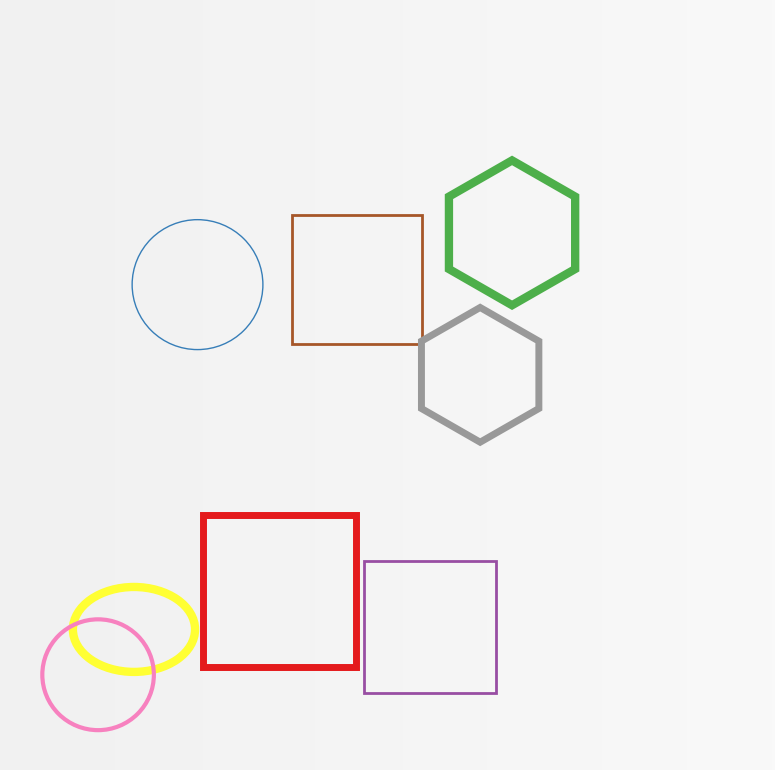[{"shape": "square", "thickness": 2.5, "radius": 0.5, "center": [0.361, 0.233]}, {"shape": "circle", "thickness": 0.5, "radius": 0.42, "center": [0.255, 0.63]}, {"shape": "hexagon", "thickness": 3, "radius": 0.47, "center": [0.661, 0.698]}, {"shape": "square", "thickness": 1, "radius": 0.43, "center": [0.555, 0.185]}, {"shape": "oval", "thickness": 3, "radius": 0.39, "center": [0.173, 0.183]}, {"shape": "square", "thickness": 1, "radius": 0.42, "center": [0.461, 0.637]}, {"shape": "circle", "thickness": 1.5, "radius": 0.36, "center": [0.127, 0.124]}, {"shape": "hexagon", "thickness": 2.5, "radius": 0.44, "center": [0.62, 0.513]}]